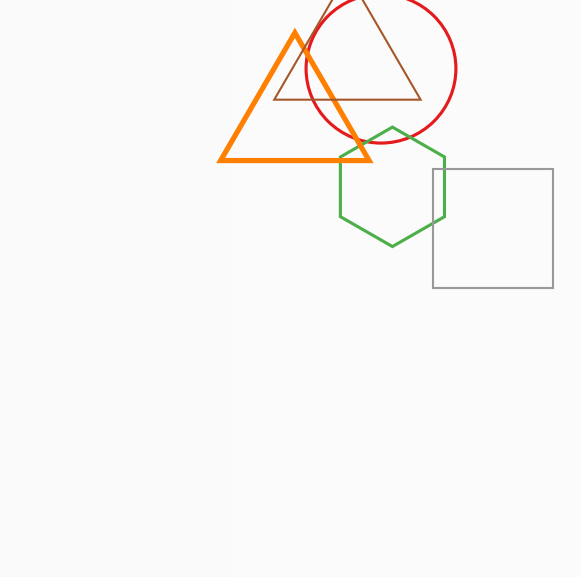[{"shape": "circle", "thickness": 1.5, "radius": 0.64, "center": [0.655, 0.88]}, {"shape": "hexagon", "thickness": 1.5, "radius": 0.52, "center": [0.675, 0.676]}, {"shape": "triangle", "thickness": 2.5, "radius": 0.74, "center": [0.507, 0.795]}, {"shape": "triangle", "thickness": 1, "radius": 0.73, "center": [0.598, 0.899]}, {"shape": "square", "thickness": 1, "radius": 0.52, "center": [0.848, 0.603]}]